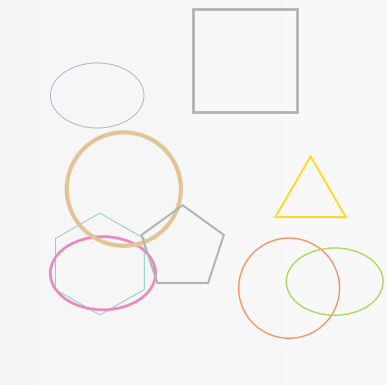[{"shape": "hexagon", "thickness": 0.5, "radius": 0.66, "center": [0.258, 0.314]}, {"shape": "circle", "thickness": 1, "radius": 0.65, "center": [0.746, 0.251]}, {"shape": "oval", "thickness": 0.5, "radius": 0.6, "center": [0.251, 0.752]}, {"shape": "oval", "thickness": 2, "radius": 0.68, "center": [0.266, 0.29]}, {"shape": "oval", "thickness": 1, "radius": 0.62, "center": [0.864, 0.269]}, {"shape": "triangle", "thickness": 1.5, "radius": 0.52, "center": [0.802, 0.489]}, {"shape": "circle", "thickness": 3, "radius": 0.74, "center": [0.32, 0.509]}, {"shape": "pentagon", "thickness": 1.5, "radius": 0.56, "center": [0.472, 0.355]}, {"shape": "square", "thickness": 2, "radius": 0.67, "center": [0.632, 0.842]}]